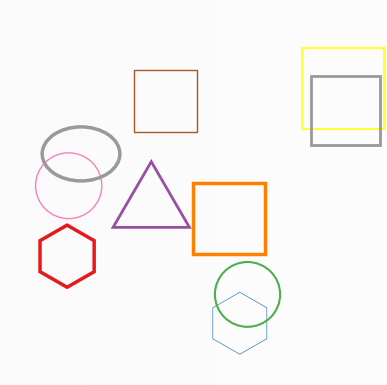[{"shape": "hexagon", "thickness": 2.5, "radius": 0.4, "center": [0.173, 0.335]}, {"shape": "hexagon", "thickness": 0.5, "radius": 0.4, "center": [0.619, 0.16]}, {"shape": "circle", "thickness": 1.5, "radius": 0.42, "center": [0.639, 0.235]}, {"shape": "triangle", "thickness": 2, "radius": 0.57, "center": [0.39, 0.466]}, {"shape": "square", "thickness": 2.5, "radius": 0.46, "center": [0.591, 0.433]}, {"shape": "square", "thickness": 1.5, "radius": 0.53, "center": [0.885, 0.77]}, {"shape": "square", "thickness": 1, "radius": 0.4, "center": [0.428, 0.737]}, {"shape": "circle", "thickness": 1, "radius": 0.43, "center": [0.177, 0.518]}, {"shape": "oval", "thickness": 2.5, "radius": 0.5, "center": [0.209, 0.6]}, {"shape": "square", "thickness": 2, "radius": 0.44, "center": [0.89, 0.713]}]